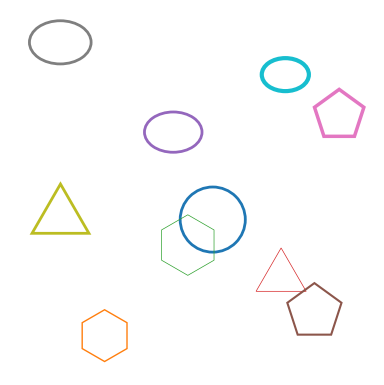[{"shape": "circle", "thickness": 2, "radius": 0.42, "center": [0.553, 0.43]}, {"shape": "hexagon", "thickness": 1, "radius": 0.34, "center": [0.272, 0.128]}, {"shape": "hexagon", "thickness": 0.5, "radius": 0.39, "center": [0.488, 0.363]}, {"shape": "triangle", "thickness": 0.5, "radius": 0.38, "center": [0.73, 0.281]}, {"shape": "oval", "thickness": 2, "radius": 0.37, "center": [0.45, 0.657]}, {"shape": "pentagon", "thickness": 1.5, "radius": 0.37, "center": [0.817, 0.191]}, {"shape": "pentagon", "thickness": 2.5, "radius": 0.34, "center": [0.881, 0.7]}, {"shape": "oval", "thickness": 2, "radius": 0.4, "center": [0.157, 0.89]}, {"shape": "triangle", "thickness": 2, "radius": 0.43, "center": [0.157, 0.437]}, {"shape": "oval", "thickness": 3, "radius": 0.31, "center": [0.741, 0.806]}]